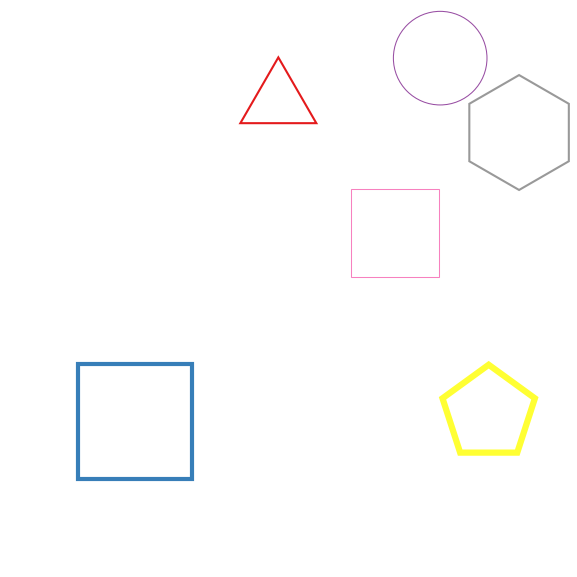[{"shape": "triangle", "thickness": 1, "radius": 0.38, "center": [0.482, 0.824]}, {"shape": "square", "thickness": 2, "radius": 0.49, "center": [0.233, 0.269]}, {"shape": "circle", "thickness": 0.5, "radius": 0.41, "center": [0.762, 0.898]}, {"shape": "pentagon", "thickness": 3, "radius": 0.42, "center": [0.846, 0.283]}, {"shape": "square", "thickness": 0.5, "radius": 0.38, "center": [0.684, 0.596]}, {"shape": "hexagon", "thickness": 1, "radius": 0.5, "center": [0.899, 0.77]}]